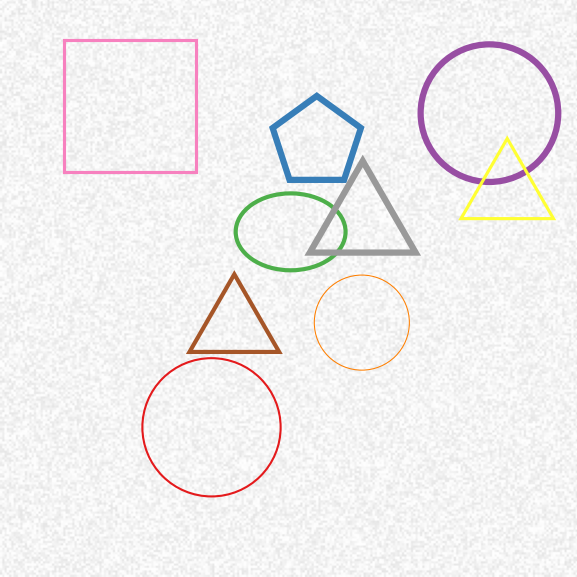[{"shape": "circle", "thickness": 1, "radius": 0.6, "center": [0.366, 0.259]}, {"shape": "pentagon", "thickness": 3, "radius": 0.4, "center": [0.549, 0.753]}, {"shape": "oval", "thickness": 2, "radius": 0.48, "center": [0.503, 0.598]}, {"shape": "circle", "thickness": 3, "radius": 0.6, "center": [0.847, 0.803]}, {"shape": "circle", "thickness": 0.5, "radius": 0.41, "center": [0.627, 0.441]}, {"shape": "triangle", "thickness": 1.5, "radius": 0.46, "center": [0.878, 0.667]}, {"shape": "triangle", "thickness": 2, "radius": 0.45, "center": [0.406, 0.435]}, {"shape": "square", "thickness": 1.5, "radius": 0.57, "center": [0.225, 0.816]}, {"shape": "triangle", "thickness": 3, "radius": 0.53, "center": [0.628, 0.615]}]